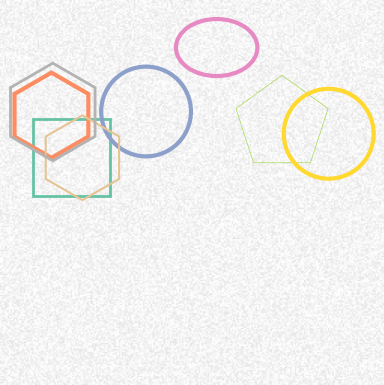[{"shape": "square", "thickness": 2, "radius": 0.5, "center": [0.185, 0.59]}, {"shape": "hexagon", "thickness": 3, "radius": 0.55, "center": [0.134, 0.701]}, {"shape": "circle", "thickness": 3, "radius": 0.58, "center": [0.379, 0.71]}, {"shape": "oval", "thickness": 3, "radius": 0.53, "center": [0.563, 0.876]}, {"shape": "pentagon", "thickness": 0.5, "radius": 0.63, "center": [0.732, 0.679]}, {"shape": "circle", "thickness": 3, "radius": 0.58, "center": [0.854, 0.653]}, {"shape": "hexagon", "thickness": 1.5, "radius": 0.55, "center": [0.214, 0.59]}, {"shape": "hexagon", "thickness": 2, "radius": 0.63, "center": [0.137, 0.709]}]